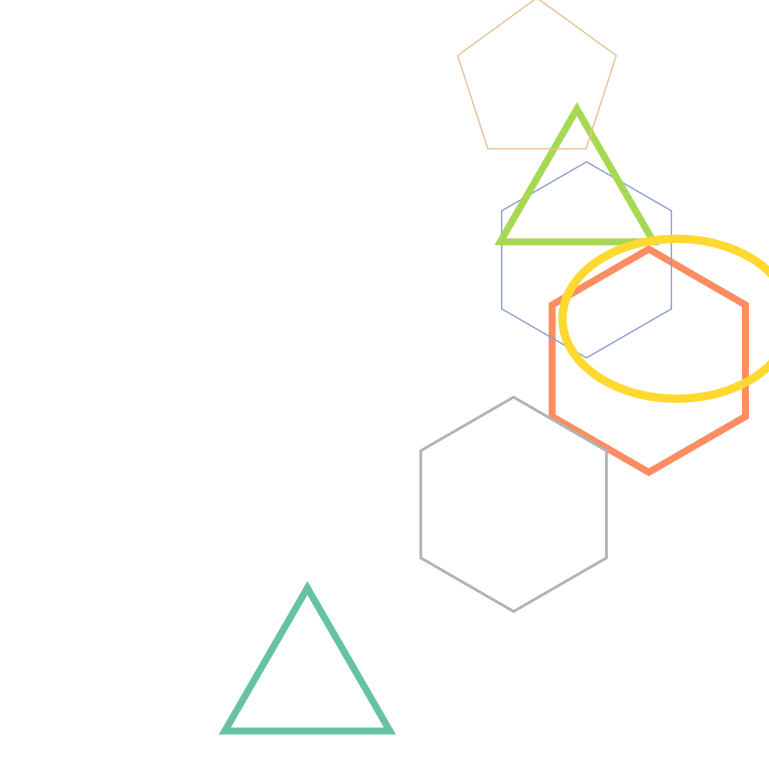[{"shape": "triangle", "thickness": 2.5, "radius": 0.62, "center": [0.399, 0.113]}, {"shape": "hexagon", "thickness": 2.5, "radius": 0.72, "center": [0.843, 0.532]}, {"shape": "hexagon", "thickness": 0.5, "radius": 0.64, "center": [0.762, 0.663]}, {"shape": "triangle", "thickness": 2.5, "radius": 0.57, "center": [0.749, 0.743]}, {"shape": "oval", "thickness": 3, "radius": 0.74, "center": [0.879, 0.586]}, {"shape": "pentagon", "thickness": 0.5, "radius": 0.54, "center": [0.697, 0.894]}, {"shape": "hexagon", "thickness": 1, "radius": 0.7, "center": [0.667, 0.345]}]